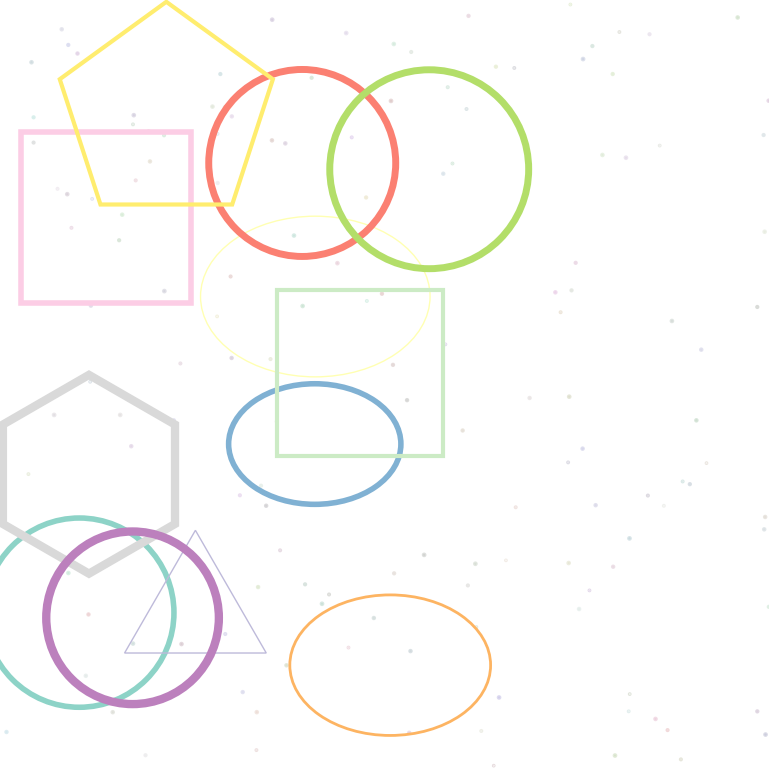[{"shape": "circle", "thickness": 2, "radius": 0.61, "center": [0.103, 0.204]}, {"shape": "oval", "thickness": 0.5, "radius": 0.75, "center": [0.409, 0.615]}, {"shape": "triangle", "thickness": 0.5, "radius": 0.53, "center": [0.254, 0.205]}, {"shape": "circle", "thickness": 2.5, "radius": 0.61, "center": [0.393, 0.788]}, {"shape": "oval", "thickness": 2, "radius": 0.56, "center": [0.409, 0.423]}, {"shape": "oval", "thickness": 1, "radius": 0.65, "center": [0.507, 0.136]}, {"shape": "circle", "thickness": 2.5, "radius": 0.65, "center": [0.557, 0.78]}, {"shape": "square", "thickness": 2, "radius": 0.55, "center": [0.138, 0.718]}, {"shape": "hexagon", "thickness": 3, "radius": 0.65, "center": [0.116, 0.384]}, {"shape": "circle", "thickness": 3, "radius": 0.56, "center": [0.172, 0.198]}, {"shape": "square", "thickness": 1.5, "radius": 0.54, "center": [0.467, 0.516]}, {"shape": "pentagon", "thickness": 1.5, "radius": 0.73, "center": [0.216, 0.852]}]